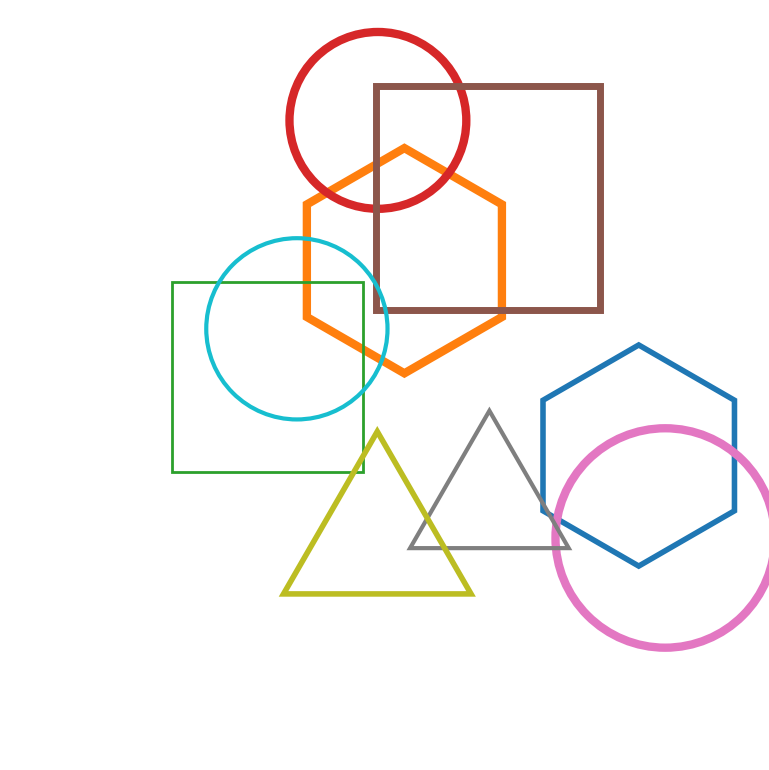[{"shape": "hexagon", "thickness": 2, "radius": 0.72, "center": [0.83, 0.408]}, {"shape": "hexagon", "thickness": 3, "radius": 0.73, "center": [0.525, 0.661]}, {"shape": "square", "thickness": 1, "radius": 0.62, "center": [0.347, 0.51]}, {"shape": "circle", "thickness": 3, "radius": 0.57, "center": [0.491, 0.844]}, {"shape": "square", "thickness": 2.5, "radius": 0.73, "center": [0.634, 0.743]}, {"shape": "circle", "thickness": 3, "radius": 0.71, "center": [0.864, 0.301]}, {"shape": "triangle", "thickness": 1.5, "radius": 0.59, "center": [0.636, 0.348]}, {"shape": "triangle", "thickness": 2, "radius": 0.7, "center": [0.49, 0.299]}, {"shape": "circle", "thickness": 1.5, "radius": 0.59, "center": [0.386, 0.573]}]